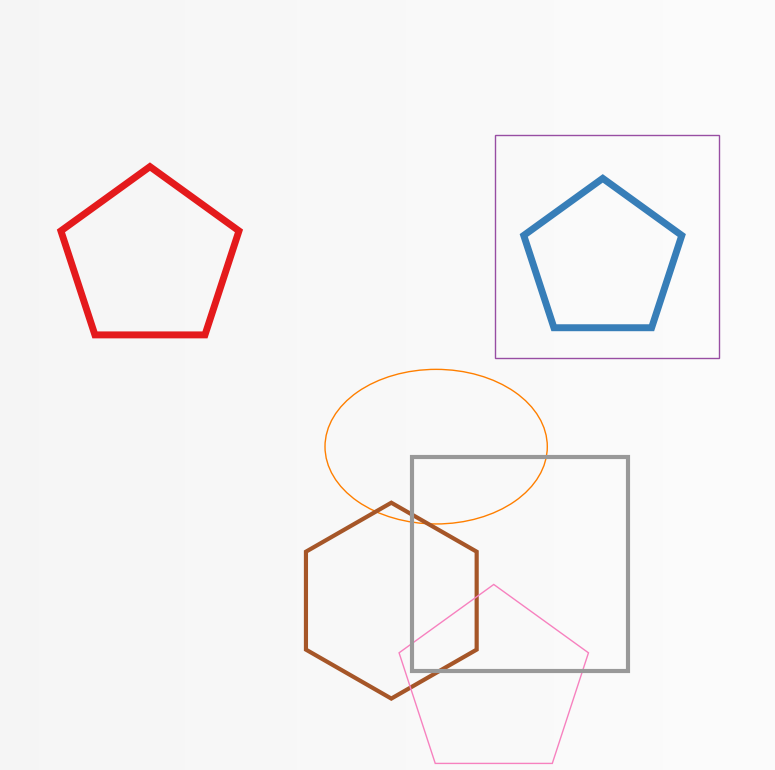[{"shape": "pentagon", "thickness": 2.5, "radius": 0.6, "center": [0.193, 0.663]}, {"shape": "pentagon", "thickness": 2.5, "radius": 0.54, "center": [0.778, 0.661]}, {"shape": "square", "thickness": 0.5, "radius": 0.72, "center": [0.783, 0.68]}, {"shape": "oval", "thickness": 0.5, "radius": 0.72, "center": [0.563, 0.42]}, {"shape": "hexagon", "thickness": 1.5, "radius": 0.64, "center": [0.505, 0.22]}, {"shape": "pentagon", "thickness": 0.5, "radius": 0.64, "center": [0.637, 0.112]}, {"shape": "square", "thickness": 1.5, "radius": 0.7, "center": [0.671, 0.268]}]